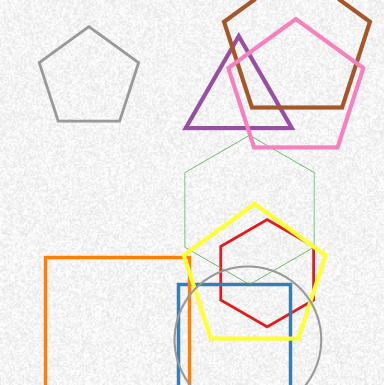[{"shape": "hexagon", "thickness": 2, "radius": 0.7, "center": [0.694, 0.29]}, {"shape": "square", "thickness": 2.5, "radius": 0.73, "center": [0.608, 0.118]}, {"shape": "hexagon", "thickness": 0.5, "radius": 0.97, "center": [0.648, 0.455]}, {"shape": "triangle", "thickness": 3, "radius": 0.8, "center": [0.62, 0.747]}, {"shape": "square", "thickness": 2.5, "radius": 0.94, "center": [0.303, 0.146]}, {"shape": "pentagon", "thickness": 3, "radius": 0.97, "center": [0.662, 0.277]}, {"shape": "pentagon", "thickness": 3, "radius": 1.0, "center": [0.771, 0.882]}, {"shape": "pentagon", "thickness": 3, "radius": 0.92, "center": [0.768, 0.766]}, {"shape": "circle", "thickness": 1.5, "radius": 0.95, "center": [0.644, 0.117]}, {"shape": "pentagon", "thickness": 2, "radius": 0.68, "center": [0.231, 0.795]}]